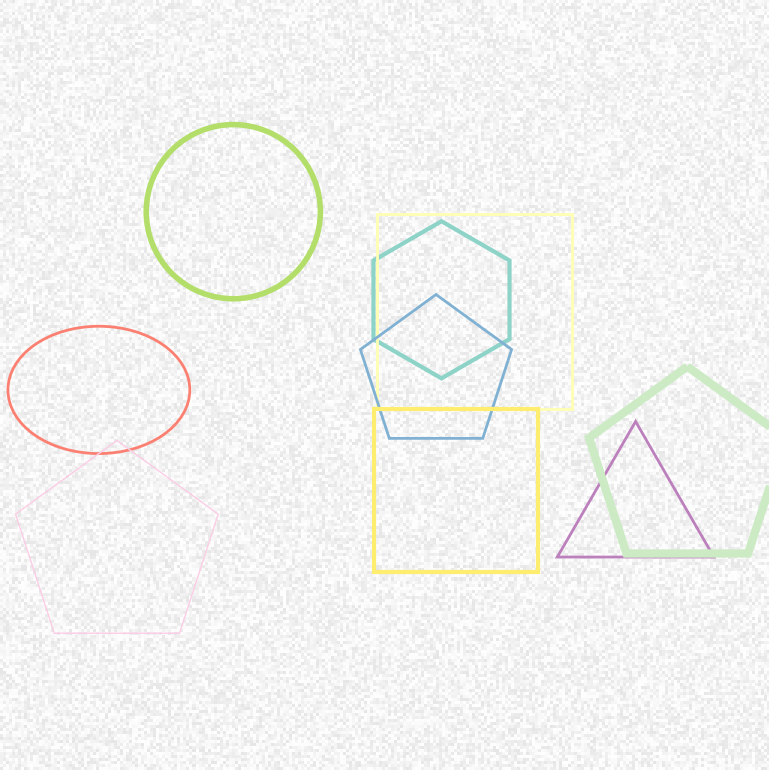[{"shape": "hexagon", "thickness": 1.5, "radius": 0.51, "center": [0.573, 0.611]}, {"shape": "square", "thickness": 1, "radius": 0.63, "center": [0.616, 0.596]}, {"shape": "oval", "thickness": 1, "radius": 0.59, "center": [0.128, 0.494]}, {"shape": "pentagon", "thickness": 1, "radius": 0.52, "center": [0.566, 0.514]}, {"shape": "circle", "thickness": 2, "radius": 0.57, "center": [0.303, 0.725]}, {"shape": "pentagon", "thickness": 0.5, "radius": 0.69, "center": [0.152, 0.29]}, {"shape": "triangle", "thickness": 1, "radius": 0.59, "center": [0.825, 0.335]}, {"shape": "pentagon", "thickness": 3, "radius": 0.67, "center": [0.893, 0.39]}, {"shape": "square", "thickness": 1.5, "radius": 0.53, "center": [0.592, 0.363]}]